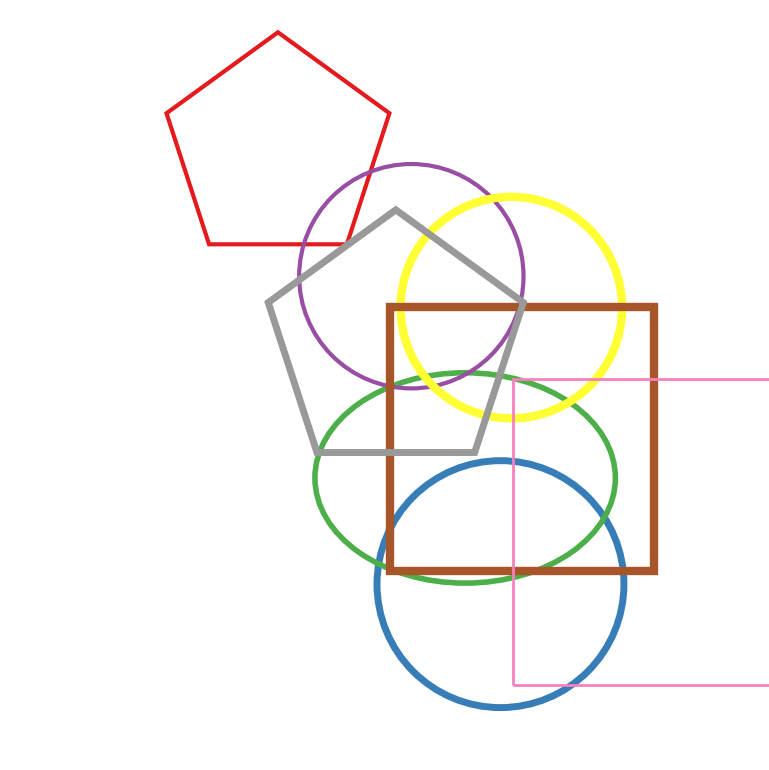[{"shape": "pentagon", "thickness": 1.5, "radius": 0.76, "center": [0.361, 0.806]}, {"shape": "circle", "thickness": 2.5, "radius": 0.8, "center": [0.65, 0.241]}, {"shape": "oval", "thickness": 2, "radius": 0.98, "center": [0.604, 0.379]}, {"shape": "circle", "thickness": 1.5, "radius": 0.73, "center": [0.534, 0.641]}, {"shape": "circle", "thickness": 3, "radius": 0.72, "center": [0.664, 0.601]}, {"shape": "square", "thickness": 3, "radius": 0.86, "center": [0.678, 0.43]}, {"shape": "square", "thickness": 1, "radius": 0.99, "center": [0.865, 0.309]}, {"shape": "pentagon", "thickness": 2.5, "radius": 0.87, "center": [0.514, 0.553]}]